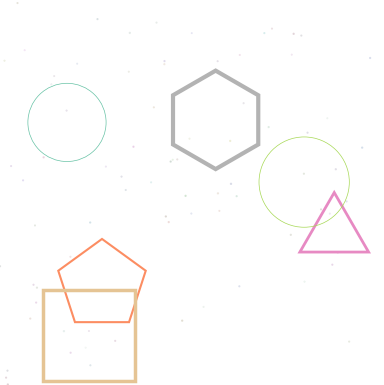[{"shape": "circle", "thickness": 0.5, "radius": 0.51, "center": [0.174, 0.682]}, {"shape": "pentagon", "thickness": 1.5, "radius": 0.6, "center": [0.265, 0.26]}, {"shape": "triangle", "thickness": 2, "radius": 0.52, "center": [0.868, 0.397]}, {"shape": "circle", "thickness": 0.5, "radius": 0.59, "center": [0.79, 0.527]}, {"shape": "square", "thickness": 2.5, "radius": 0.6, "center": [0.232, 0.129]}, {"shape": "hexagon", "thickness": 3, "radius": 0.64, "center": [0.56, 0.689]}]